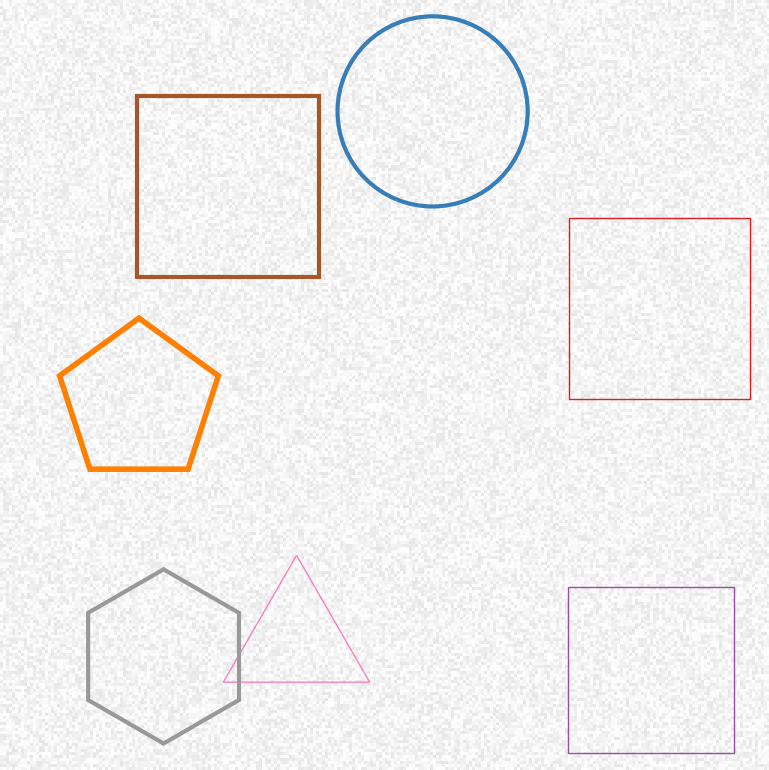[{"shape": "square", "thickness": 0.5, "radius": 0.59, "center": [0.856, 0.599]}, {"shape": "circle", "thickness": 1.5, "radius": 0.62, "center": [0.562, 0.855]}, {"shape": "square", "thickness": 0.5, "radius": 0.54, "center": [0.845, 0.13]}, {"shape": "pentagon", "thickness": 2, "radius": 0.54, "center": [0.181, 0.478]}, {"shape": "square", "thickness": 1.5, "radius": 0.59, "center": [0.296, 0.758]}, {"shape": "triangle", "thickness": 0.5, "radius": 0.55, "center": [0.385, 0.169]}, {"shape": "hexagon", "thickness": 1.5, "radius": 0.57, "center": [0.212, 0.147]}]